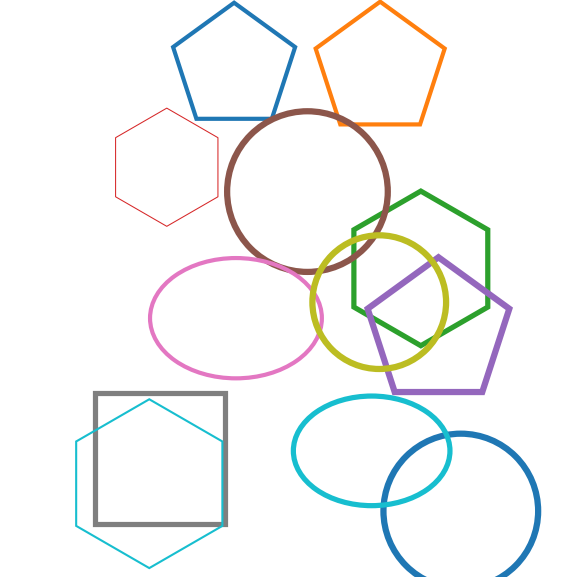[{"shape": "circle", "thickness": 3, "radius": 0.67, "center": [0.798, 0.114]}, {"shape": "pentagon", "thickness": 2, "radius": 0.56, "center": [0.405, 0.883]}, {"shape": "pentagon", "thickness": 2, "radius": 0.59, "center": [0.658, 0.879]}, {"shape": "hexagon", "thickness": 2.5, "radius": 0.67, "center": [0.729, 0.534]}, {"shape": "hexagon", "thickness": 0.5, "radius": 0.51, "center": [0.289, 0.71]}, {"shape": "pentagon", "thickness": 3, "radius": 0.64, "center": [0.759, 0.425]}, {"shape": "circle", "thickness": 3, "radius": 0.7, "center": [0.532, 0.667]}, {"shape": "oval", "thickness": 2, "radius": 0.74, "center": [0.409, 0.448]}, {"shape": "square", "thickness": 2.5, "radius": 0.57, "center": [0.277, 0.205]}, {"shape": "circle", "thickness": 3, "radius": 0.58, "center": [0.657, 0.476]}, {"shape": "oval", "thickness": 2.5, "radius": 0.68, "center": [0.644, 0.218]}, {"shape": "hexagon", "thickness": 1, "radius": 0.73, "center": [0.258, 0.162]}]